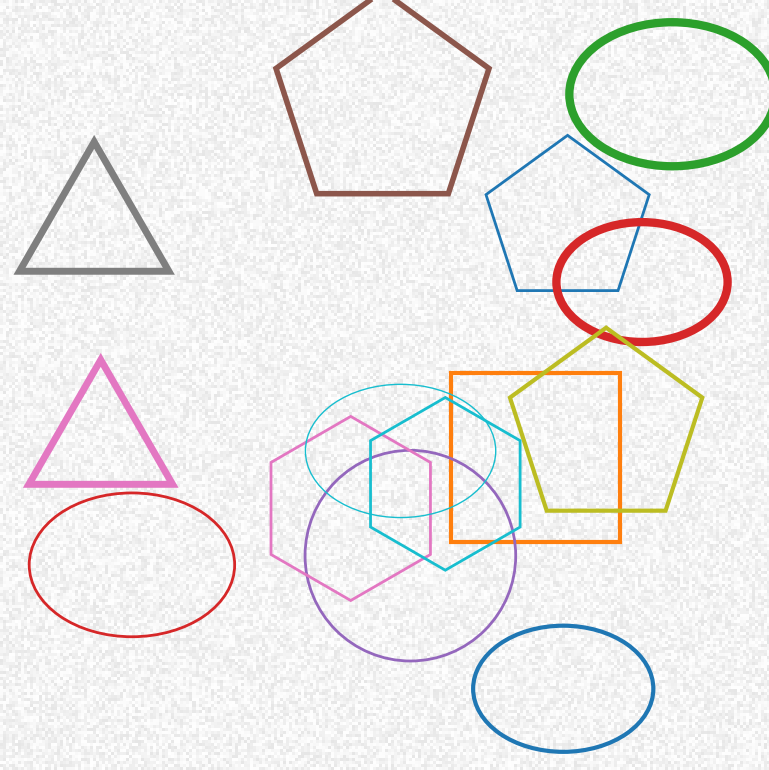[{"shape": "pentagon", "thickness": 1, "radius": 0.56, "center": [0.737, 0.713]}, {"shape": "oval", "thickness": 1.5, "radius": 0.59, "center": [0.731, 0.105]}, {"shape": "square", "thickness": 1.5, "radius": 0.55, "center": [0.695, 0.406]}, {"shape": "oval", "thickness": 3, "radius": 0.67, "center": [0.873, 0.878]}, {"shape": "oval", "thickness": 3, "radius": 0.56, "center": [0.834, 0.634]}, {"shape": "oval", "thickness": 1, "radius": 0.67, "center": [0.171, 0.266]}, {"shape": "circle", "thickness": 1, "radius": 0.68, "center": [0.533, 0.278]}, {"shape": "pentagon", "thickness": 2, "radius": 0.73, "center": [0.497, 0.866]}, {"shape": "triangle", "thickness": 2.5, "radius": 0.54, "center": [0.131, 0.425]}, {"shape": "hexagon", "thickness": 1, "radius": 0.6, "center": [0.455, 0.34]}, {"shape": "triangle", "thickness": 2.5, "radius": 0.56, "center": [0.122, 0.704]}, {"shape": "pentagon", "thickness": 1.5, "radius": 0.66, "center": [0.787, 0.443]}, {"shape": "hexagon", "thickness": 1, "radius": 0.56, "center": [0.578, 0.372]}, {"shape": "oval", "thickness": 0.5, "radius": 0.62, "center": [0.52, 0.414]}]